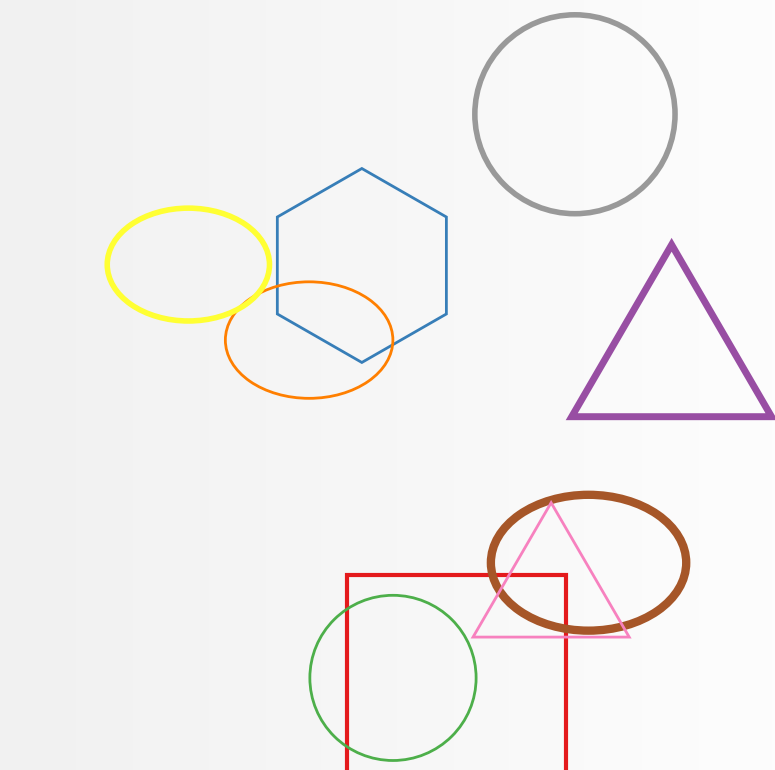[{"shape": "square", "thickness": 1.5, "radius": 0.71, "center": [0.589, 0.112]}, {"shape": "hexagon", "thickness": 1, "radius": 0.63, "center": [0.467, 0.655]}, {"shape": "circle", "thickness": 1, "radius": 0.54, "center": [0.507, 0.12]}, {"shape": "triangle", "thickness": 2.5, "radius": 0.74, "center": [0.867, 0.533]}, {"shape": "oval", "thickness": 1, "radius": 0.54, "center": [0.399, 0.558]}, {"shape": "oval", "thickness": 2, "radius": 0.52, "center": [0.243, 0.656]}, {"shape": "oval", "thickness": 3, "radius": 0.63, "center": [0.759, 0.269]}, {"shape": "triangle", "thickness": 1, "radius": 0.58, "center": [0.711, 0.231]}, {"shape": "circle", "thickness": 2, "radius": 0.65, "center": [0.742, 0.852]}]